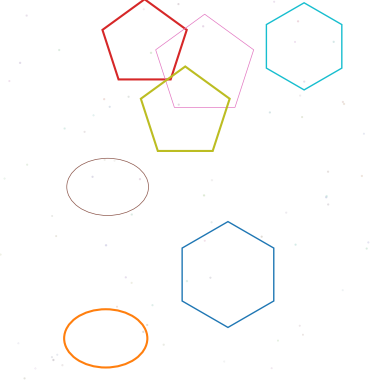[{"shape": "hexagon", "thickness": 1, "radius": 0.69, "center": [0.592, 0.287]}, {"shape": "oval", "thickness": 1.5, "radius": 0.54, "center": [0.275, 0.121]}, {"shape": "pentagon", "thickness": 1.5, "radius": 0.58, "center": [0.376, 0.887]}, {"shape": "oval", "thickness": 0.5, "radius": 0.53, "center": [0.28, 0.515]}, {"shape": "pentagon", "thickness": 0.5, "radius": 0.67, "center": [0.532, 0.829]}, {"shape": "pentagon", "thickness": 1.5, "radius": 0.61, "center": [0.481, 0.706]}, {"shape": "hexagon", "thickness": 1, "radius": 0.57, "center": [0.79, 0.88]}]